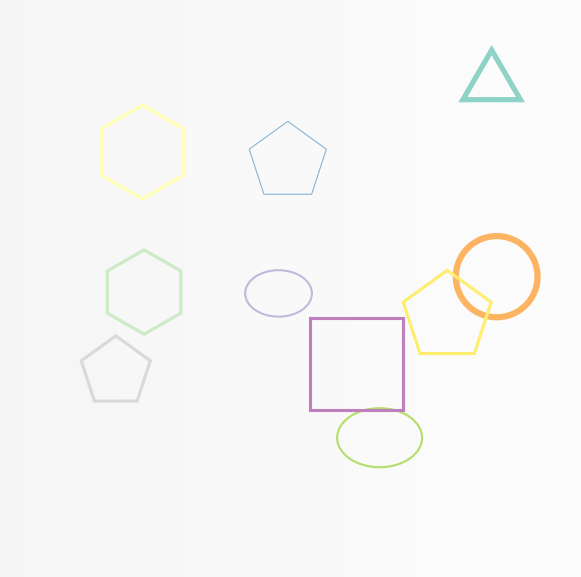[{"shape": "triangle", "thickness": 2.5, "radius": 0.29, "center": [0.846, 0.855]}, {"shape": "hexagon", "thickness": 1.5, "radius": 0.4, "center": [0.245, 0.736]}, {"shape": "oval", "thickness": 1, "radius": 0.29, "center": [0.479, 0.491]}, {"shape": "pentagon", "thickness": 0.5, "radius": 0.35, "center": [0.495, 0.719]}, {"shape": "circle", "thickness": 3, "radius": 0.35, "center": [0.855, 0.52]}, {"shape": "oval", "thickness": 1, "radius": 0.37, "center": [0.653, 0.241]}, {"shape": "pentagon", "thickness": 1.5, "radius": 0.31, "center": [0.199, 0.355]}, {"shape": "square", "thickness": 1.5, "radius": 0.4, "center": [0.613, 0.369]}, {"shape": "hexagon", "thickness": 1.5, "radius": 0.37, "center": [0.248, 0.493]}, {"shape": "pentagon", "thickness": 1.5, "radius": 0.4, "center": [0.769, 0.451]}]